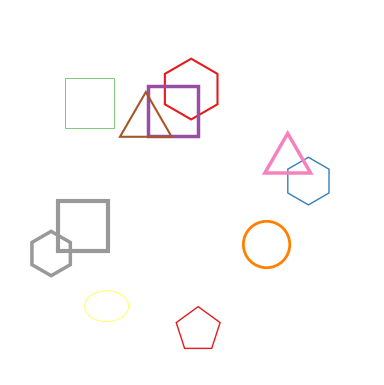[{"shape": "pentagon", "thickness": 1, "radius": 0.3, "center": [0.515, 0.144]}, {"shape": "hexagon", "thickness": 1.5, "radius": 0.39, "center": [0.497, 0.769]}, {"shape": "hexagon", "thickness": 1, "radius": 0.31, "center": [0.801, 0.53]}, {"shape": "square", "thickness": 0.5, "radius": 0.32, "center": [0.232, 0.733]}, {"shape": "square", "thickness": 2.5, "radius": 0.32, "center": [0.449, 0.712]}, {"shape": "circle", "thickness": 2, "radius": 0.3, "center": [0.692, 0.365]}, {"shape": "oval", "thickness": 0.5, "radius": 0.29, "center": [0.277, 0.205]}, {"shape": "triangle", "thickness": 1.5, "radius": 0.39, "center": [0.379, 0.683]}, {"shape": "triangle", "thickness": 2.5, "radius": 0.34, "center": [0.747, 0.585]}, {"shape": "square", "thickness": 3, "radius": 0.32, "center": [0.216, 0.412]}, {"shape": "hexagon", "thickness": 2.5, "radius": 0.29, "center": [0.133, 0.341]}]